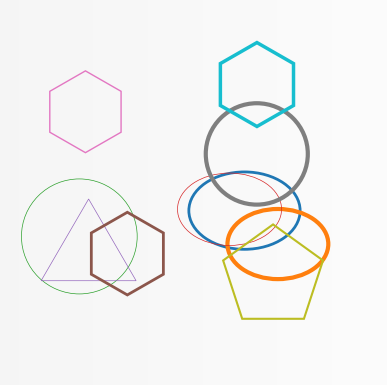[{"shape": "oval", "thickness": 2, "radius": 0.72, "center": [0.631, 0.453]}, {"shape": "oval", "thickness": 3, "radius": 0.65, "center": [0.717, 0.366]}, {"shape": "circle", "thickness": 0.5, "radius": 0.75, "center": [0.205, 0.386]}, {"shape": "oval", "thickness": 0.5, "radius": 0.67, "center": [0.592, 0.456]}, {"shape": "triangle", "thickness": 0.5, "radius": 0.71, "center": [0.229, 0.342]}, {"shape": "hexagon", "thickness": 2, "radius": 0.54, "center": [0.329, 0.341]}, {"shape": "hexagon", "thickness": 1, "radius": 0.53, "center": [0.22, 0.71]}, {"shape": "circle", "thickness": 3, "radius": 0.66, "center": [0.663, 0.6]}, {"shape": "pentagon", "thickness": 1.5, "radius": 0.68, "center": [0.705, 0.282]}, {"shape": "hexagon", "thickness": 2.5, "radius": 0.54, "center": [0.663, 0.78]}]